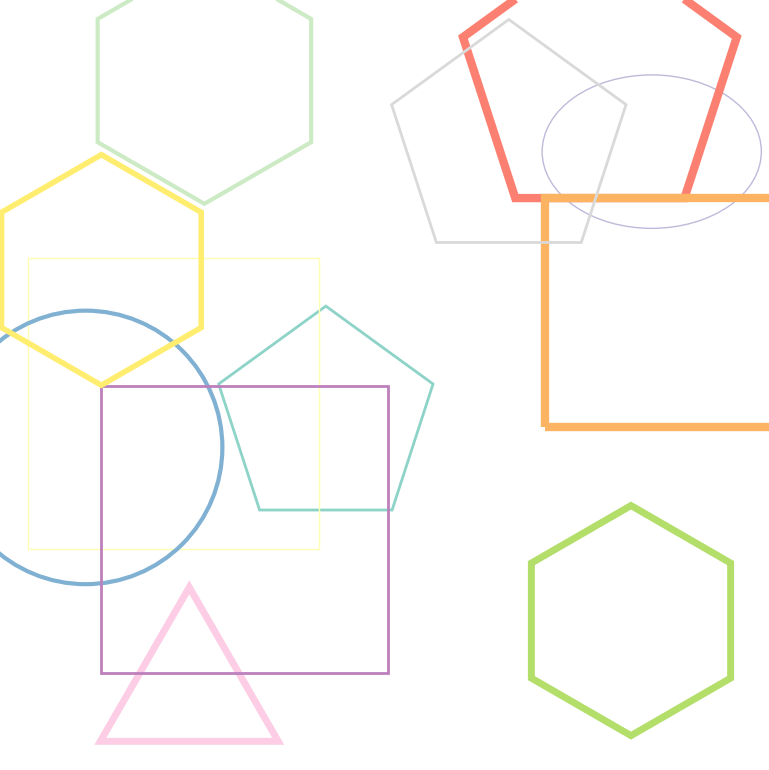[{"shape": "pentagon", "thickness": 1, "radius": 0.73, "center": [0.423, 0.456]}, {"shape": "square", "thickness": 0.5, "radius": 0.95, "center": [0.225, 0.476]}, {"shape": "oval", "thickness": 0.5, "radius": 0.71, "center": [0.846, 0.803]}, {"shape": "pentagon", "thickness": 3, "radius": 0.93, "center": [0.779, 0.894]}, {"shape": "circle", "thickness": 1.5, "radius": 0.89, "center": [0.111, 0.419]}, {"shape": "square", "thickness": 3, "radius": 0.74, "center": [0.857, 0.594]}, {"shape": "hexagon", "thickness": 2.5, "radius": 0.75, "center": [0.819, 0.194]}, {"shape": "triangle", "thickness": 2.5, "radius": 0.67, "center": [0.246, 0.104]}, {"shape": "pentagon", "thickness": 1, "radius": 0.8, "center": [0.661, 0.815]}, {"shape": "square", "thickness": 1, "radius": 0.93, "center": [0.317, 0.312]}, {"shape": "hexagon", "thickness": 1.5, "radius": 0.8, "center": [0.265, 0.895]}, {"shape": "hexagon", "thickness": 2, "radius": 0.75, "center": [0.132, 0.649]}]